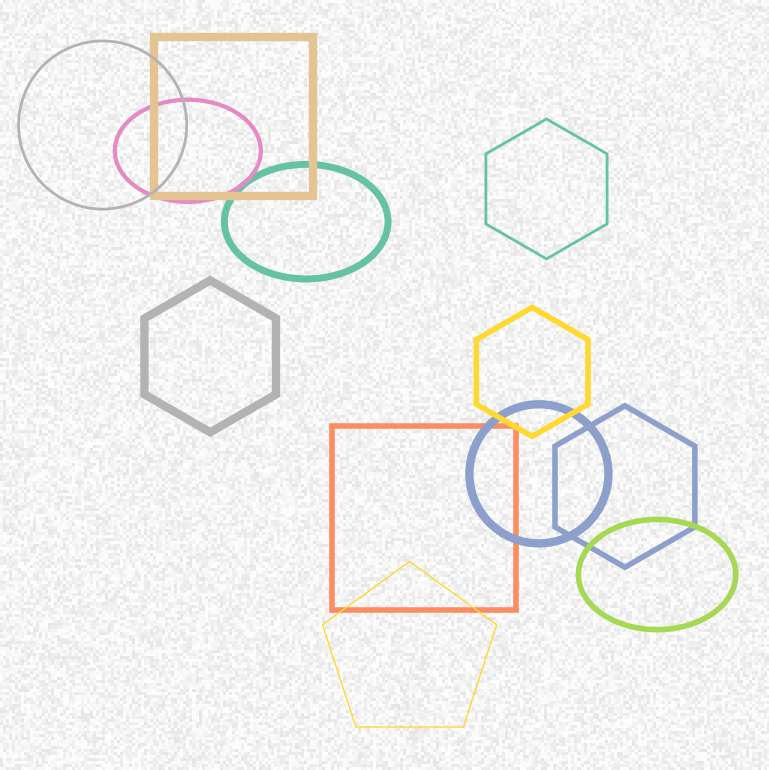[{"shape": "oval", "thickness": 2.5, "radius": 0.53, "center": [0.398, 0.712]}, {"shape": "hexagon", "thickness": 1, "radius": 0.45, "center": [0.71, 0.755]}, {"shape": "square", "thickness": 2, "radius": 0.6, "center": [0.55, 0.327]}, {"shape": "circle", "thickness": 3, "radius": 0.45, "center": [0.7, 0.385]}, {"shape": "hexagon", "thickness": 2, "radius": 0.52, "center": [0.812, 0.368]}, {"shape": "oval", "thickness": 1.5, "radius": 0.47, "center": [0.244, 0.804]}, {"shape": "oval", "thickness": 2, "radius": 0.51, "center": [0.853, 0.254]}, {"shape": "pentagon", "thickness": 0.5, "radius": 0.59, "center": [0.532, 0.152]}, {"shape": "hexagon", "thickness": 2, "radius": 0.42, "center": [0.691, 0.517]}, {"shape": "square", "thickness": 3, "radius": 0.52, "center": [0.303, 0.848]}, {"shape": "hexagon", "thickness": 3, "radius": 0.49, "center": [0.273, 0.537]}, {"shape": "circle", "thickness": 1, "radius": 0.55, "center": [0.133, 0.838]}]